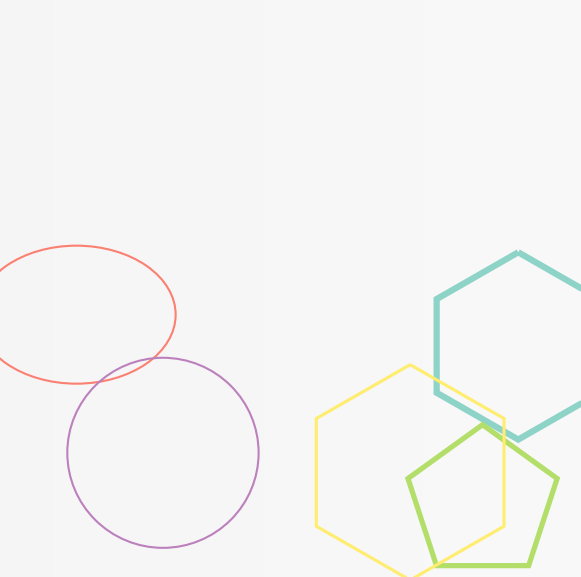[{"shape": "hexagon", "thickness": 3, "radius": 0.81, "center": [0.892, 0.4]}, {"shape": "oval", "thickness": 1, "radius": 0.85, "center": [0.131, 0.454]}, {"shape": "pentagon", "thickness": 2.5, "radius": 0.67, "center": [0.83, 0.129]}, {"shape": "circle", "thickness": 1, "radius": 0.82, "center": [0.28, 0.215]}, {"shape": "hexagon", "thickness": 1.5, "radius": 0.93, "center": [0.706, 0.181]}]